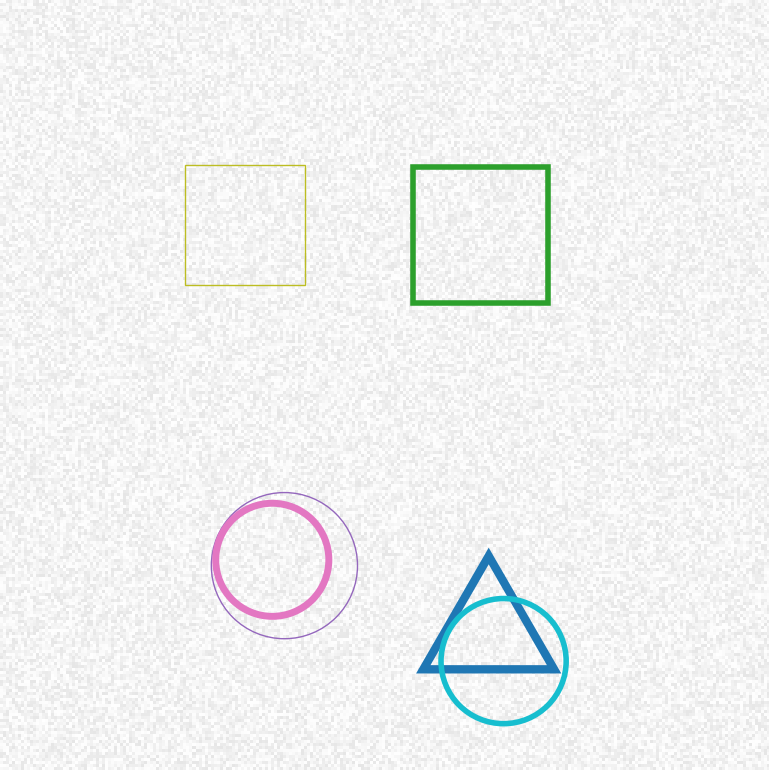[{"shape": "triangle", "thickness": 3, "radius": 0.49, "center": [0.635, 0.18]}, {"shape": "square", "thickness": 2, "radius": 0.44, "center": [0.624, 0.695]}, {"shape": "circle", "thickness": 0.5, "radius": 0.47, "center": [0.369, 0.265]}, {"shape": "circle", "thickness": 2.5, "radius": 0.37, "center": [0.354, 0.273]}, {"shape": "square", "thickness": 0.5, "radius": 0.39, "center": [0.318, 0.708]}, {"shape": "circle", "thickness": 2, "radius": 0.41, "center": [0.654, 0.141]}]